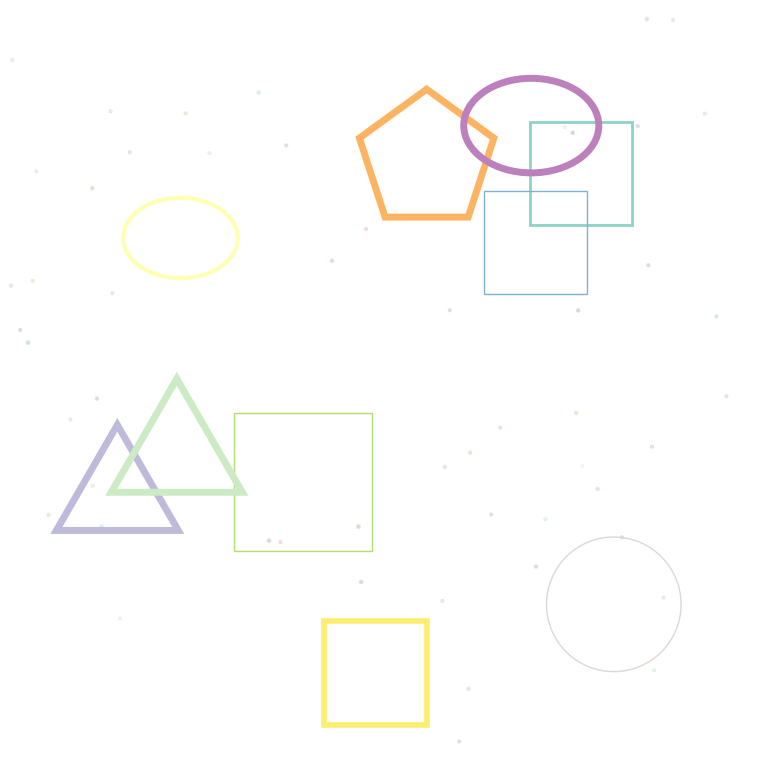[{"shape": "square", "thickness": 1, "radius": 0.33, "center": [0.755, 0.774]}, {"shape": "oval", "thickness": 1.5, "radius": 0.37, "center": [0.234, 0.691]}, {"shape": "triangle", "thickness": 2.5, "radius": 0.46, "center": [0.152, 0.357]}, {"shape": "square", "thickness": 0.5, "radius": 0.33, "center": [0.696, 0.685]}, {"shape": "pentagon", "thickness": 2.5, "radius": 0.46, "center": [0.554, 0.792]}, {"shape": "square", "thickness": 0.5, "radius": 0.45, "center": [0.394, 0.374]}, {"shape": "circle", "thickness": 0.5, "radius": 0.44, "center": [0.797, 0.215]}, {"shape": "oval", "thickness": 2.5, "radius": 0.44, "center": [0.69, 0.837]}, {"shape": "triangle", "thickness": 2.5, "radius": 0.49, "center": [0.23, 0.41]}, {"shape": "square", "thickness": 2, "radius": 0.34, "center": [0.488, 0.126]}]